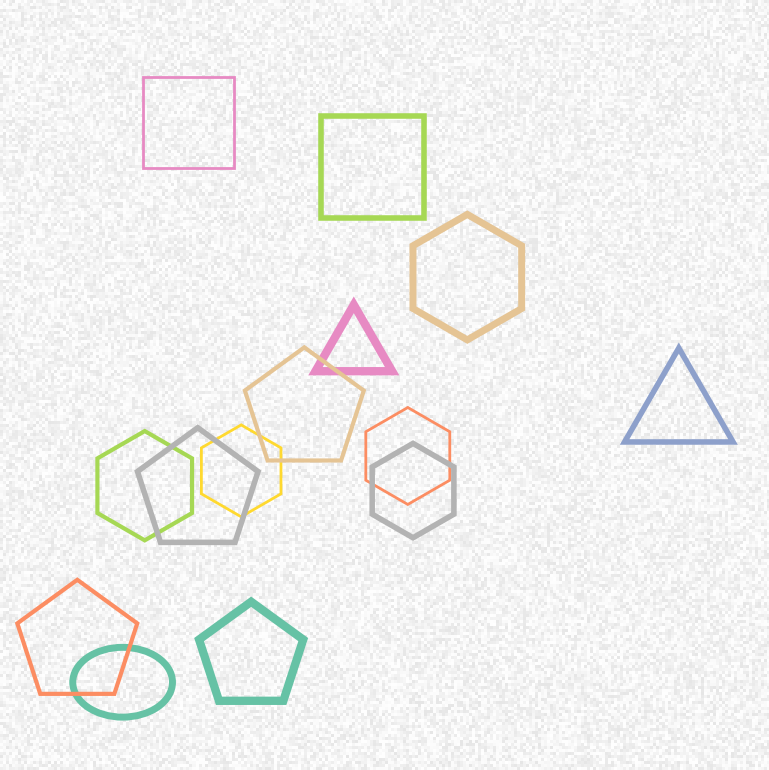[{"shape": "oval", "thickness": 2.5, "radius": 0.32, "center": [0.159, 0.114]}, {"shape": "pentagon", "thickness": 3, "radius": 0.36, "center": [0.326, 0.147]}, {"shape": "pentagon", "thickness": 1.5, "radius": 0.41, "center": [0.1, 0.165]}, {"shape": "hexagon", "thickness": 1, "radius": 0.31, "center": [0.53, 0.408]}, {"shape": "triangle", "thickness": 2, "radius": 0.41, "center": [0.882, 0.467]}, {"shape": "square", "thickness": 1, "radius": 0.3, "center": [0.245, 0.841]}, {"shape": "triangle", "thickness": 3, "radius": 0.29, "center": [0.459, 0.547]}, {"shape": "hexagon", "thickness": 1.5, "radius": 0.35, "center": [0.188, 0.369]}, {"shape": "square", "thickness": 2, "radius": 0.33, "center": [0.484, 0.783]}, {"shape": "hexagon", "thickness": 1, "radius": 0.3, "center": [0.313, 0.389]}, {"shape": "pentagon", "thickness": 1.5, "radius": 0.41, "center": [0.395, 0.468]}, {"shape": "hexagon", "thickness": 2.5, "radius": 0.41, "center": [0.607, 0.64]}, {"shape": "hexagon", "thickness": 2, "radius": 0.31, "center": [0.536, 0.363]}, {"shape": "pentagon", "thickness": 2, "radius": 0.41, "center": [0.257, 0.362]}]